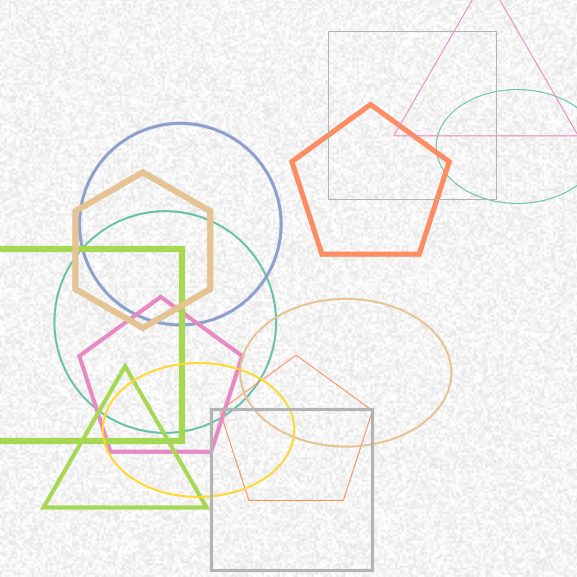[{"shape": "circle", "thickness": 1, "radius": 0.96, "center": [0.286, 0.442]}, {"shape": "oval", "thickness": 0.5, "radius": 0.7, "center": [0.896, 0.745]}, {"shape": "pentagon", "thickness": 2.5, "radius": 0.72, "center": [0.642, 0.675]}, {"shape": "pentagon", "thickness": 0.5, "radius": 0.7, "center": [0.513, 0.245]}, {"shape": "circle", "thickness": 1.5, "radius": 0.87, "center": [0.312, 0.611]}, {"shape": "pentagon", "thickness": 2, "radius": 0.74, "center": [0.278, 0.337]}, {"shape": "triangle", "thickness": 0.5, "radius": 0.92, "center": [0.842, 0.856]}, {"shape": "square", "thickness": 3, "radius": 0.83, "center": [0.148, 0.402]}, {"shape": "triangle", "thickness": 2, "radius": 0.82, "center": [0.217, 0.202]}, {"shape": "oval", "thickness": 1, "radius": 0.83, "center": [0.344, 0.255]}, {"shape": "hexagon", "thickness": 3, "radius": 0.67, "center": [0.247, 0.566]}, {"shape": "oval", "thickness": 1, "radius": 0.91, "center": [0.599, 0.354]}, {"shape": "square", "thickness": 0.5, "radius": 0.73, "center": [0.713, 0.8]}, {"shape": "square", "thickness": 1.5, "radius": 0.7, "center": [0.505, 0.152]}]